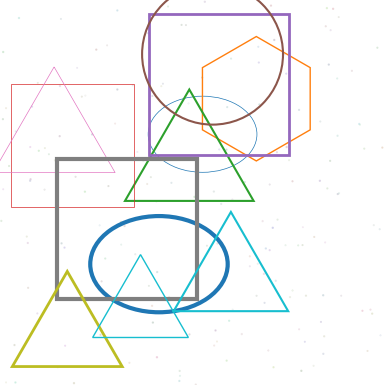[{"shape": "oval", "thickness": 0.5, "radius": 0.71, "center": [0.526, 0.651]}, {"shape": "oval", "thickness": 3, "radius": 0.89, "center": [0.413, 0.314]}, {"shape": "hexagon", "thickness": 1, "radius": 0.81, "center": [0.666, 0.744]}, {"shape": "triangle", "thickness": 1.5, "radius": 0.96, "center": [0.492, 0.575]}, {"shape": "square", "thickness": 0.5, "radius": 0.8, "center": [0.188, 0.622]}, {"shape": "square", "thickness": 2, "radius": 0.91, "center": [0.568, 0.78]}, {"shape": "circle", "thickness": 1.5, "radius": 0.91, "center": [0.552, 0.859]}, {"shape": "triangle", "thickness": 0.5, "radius": 0.92, "center": [0.141, 0.643]}, {"shape": "square", "thickness": 3, "radius": 0.91, "center": [0.33, 0.406]}, {"shape": "triangle", "thickness": 2, "radius": 0.82, "center": [0.175, 0.13]}, {"shape": "triangle", "thickness": 1.5, "radius": 0.86, "center": [0.6, 0.278]}, {"shape": "triangle", "thickness": 1, "radius": 0.72, "center": [0.365, 0.195]}]